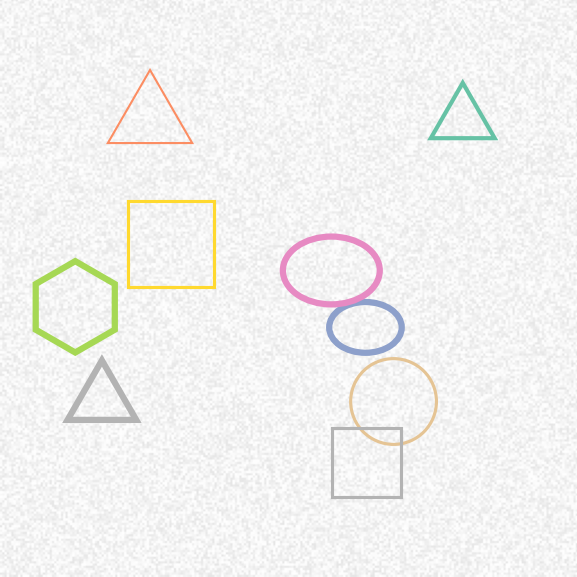[{"shape": "triangle", "thickness": 2, "radius": 0.32, "center": [0.801, 0.792]}, {"shape": "triangle", "thickness": 1, "radius": 0.42, "center": [0.26, 0.794]}, {"shape": "oval", "thickness": 3, "radius": 0.31, "center": [0.633, 0.432]}, {"shape": "oval", "thickness": 3, "radius": 0.42, "center": [0.574, 0.531]}, {"shape": "hexagon", "thickness": 3, "radius": 0.4, "center": [0.13, 0.468]}, {"shape": "square", "thickness": 1.5, "radius": 0.37, "center": [0.297, 0.576]}, {"shape": "circle", "thickness": 1.5, "radius": 0.37, "center": [0.681, 0.304]}, {"shape": "square", "thickness": 1.5, "radius": 0.3, "center": [0.635, 0.198]}, {"shape": "triangle", "thickness": 3, "radius": 0.34, "center": [0.176, 0.306]}]